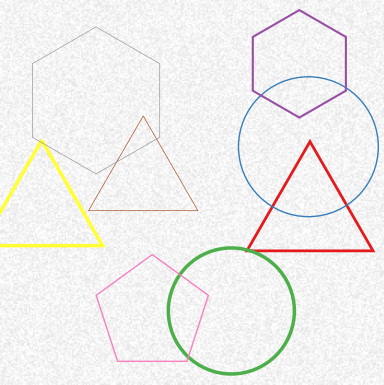[{"shape": "triangle", "thickness": 2, "radius": 0.95, "center": [0.805, 0.443]}, {"shape": "circle", "thickness": 1, "radius": 0.91, "center": [0.801, 0.619]}, {"shape": "circle", "thickness": 2.5, "radius": 0.82, "center": [0.601, 0.192]}, {"shape": "hexagon", "thickness": 1.5, "radius": 0.7, "center": [0.778, 0.834]}, {"shape": "triangle", "thickness": 2.5, "radius": 0.91, "center": [0.108, 0.453]}, {"shape": "triangle", "thickness": 0.5, "radius": 0.82, "center": [0.372, 0.535]}, {"shape": "pentagon", "thickness": 1, "radius": 0.77, "center": [0.396, 0.186]}, {"shape": "hexagon", "thickness": 0.5, "radius": 0.95, "center": [0.249, 0.739]}]